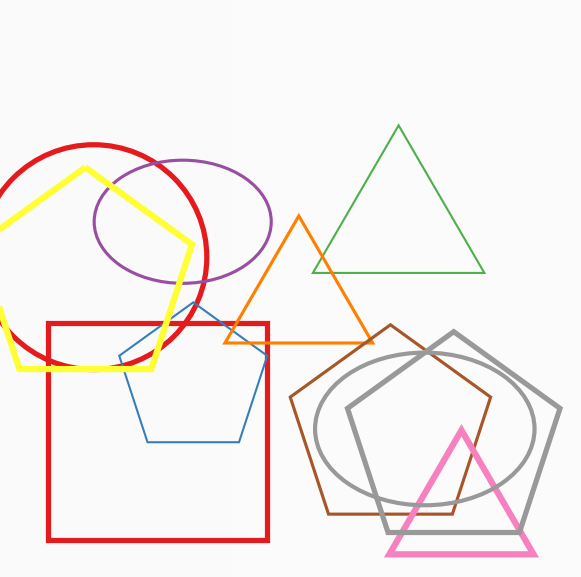[{"shape": "square", "thickness": 2.5, "radius": 0.94, "center": [0.271, 0.252]}, {"shape": "circle", "thickness": 2.5, "radius": 0.97, "center": [0.161, 0.554]}, {"shape": "pentagon", "thickness": 1, "radius": 0.67, "center": [0.332, 0.342]}, {"shape": "triangle", "thickness": 1, "radius": 0.85, "center": [0.686, 0.612]}, {"shape": "oval", "thickness": 1.5, "radius": 0.76, "center": [0.314, 0.615]}, {"shape": "triangle", "thickness": 1.5, "radius": 0.73, "center": [0.514, 0.479]}, {"shape": "pentagon", "thickness": 3, "radius": 0.97, "center": [0.147, 0.516]}, {"shape": "pentagon", "thickness": 1.5, "radius": 0.91, "center": [0.672, 0.255]}, {"shape": "triangle", "thickness": 3, "radius": 0.72, "center": [0.794, 0.111]}, {"shape": "oval", "thickness": 2, "radius": 0.94, "center": [0.731, 0.256]}, {"shape": "pentagon", "thickness": 2.5, "radius": 0.96, "center": [0.781, 0.233]}]